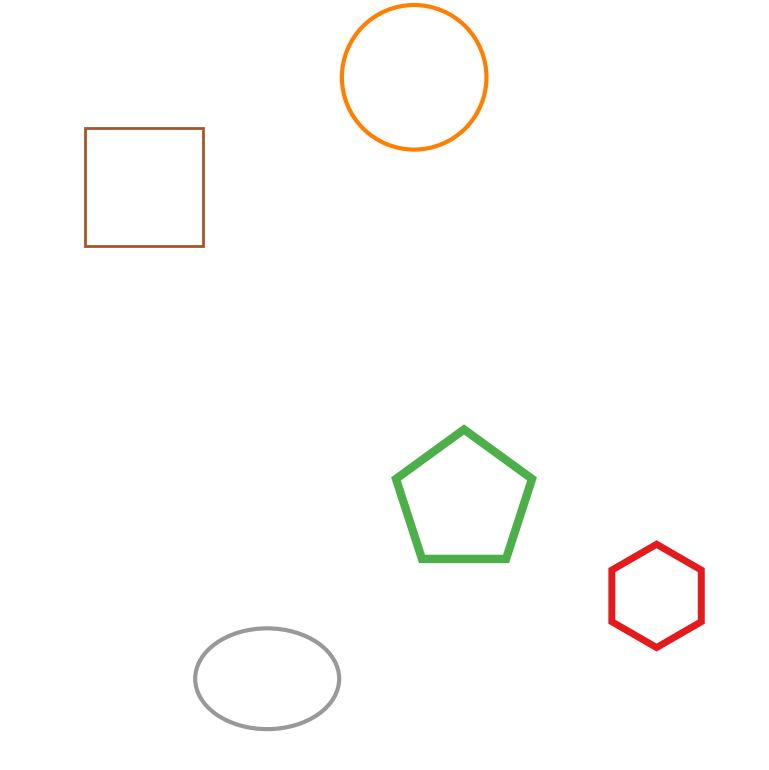[{"shape": "hexagon", "thickness": 2.5, "radius": 0.34, "center": [0.853, 0.226]}, {"shape": "pentagon", "thickness": 3, "radius": 0.46, "center": [0.603, 0.349]}, {"shape": "circle", "thickness": 1.5, "radius": 0.47, "center": [0.538, 0.9]}, {"shape": "square", "thickness": 1, "radius": 0.38, "center": [0.187, 0.758]}, {"shape": "oval", "thickness": 1.5, "radius": 0.47, "center": [0.347, 0.119]}]